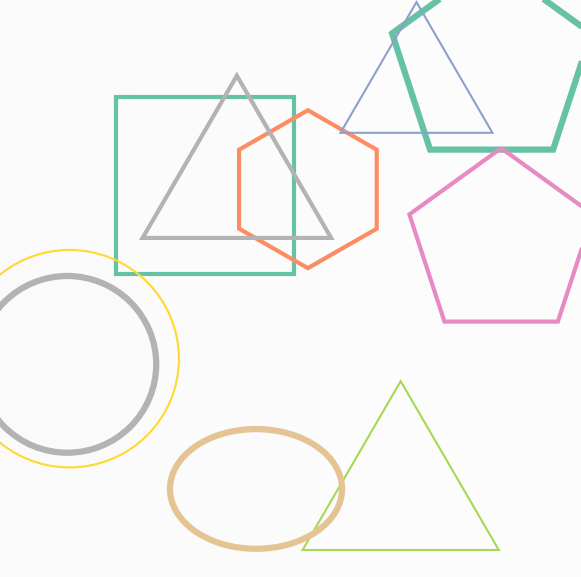[{"shape": "square", "thickness": 2, "radius": 0.77, "center": [0.353, 0.678]}, {"shape": "pentagon", "thickness": 3, "radius": 0.9, "center": [0.846, 0.886]}, {"shape": "hexagon", "thickness": 2, "radius": 0.68, "center": [0.53, 0.672]}, {"shape": "triangle", "thickness": 1, "radius": 0.75, "center": [0.717, 0.845]}, {"shape": "pentagon", "thickness": 2, "radius": 0.83, "center": [0.862, 0.577]}, {"shape": "triangle", "thickness": 1, "radius": 0.97, "center": [0.689, 0.144]}, {"shape": "circle", "thickness": 1, "radius": 0.94, "center": [0.12, 0.378]}, {"shape": "oval", "thickness": 3, "radius": 0.74, "center": [0.44, 0.152]}, {"shape": "circle", "thickness": 3, "radius": 0.77, "center": [0.116, 0.368]}, {"shape": "triangle", "thickness": 2, "radius": 0.94, "center": [0.408, 0.681]}]